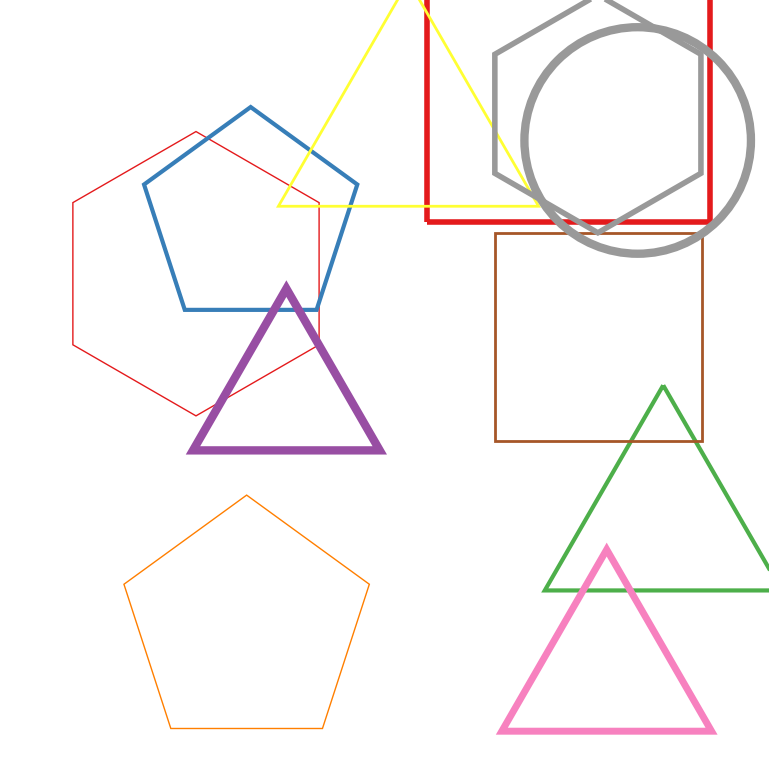[{"shape": "hexagon", "thickness": 0.5, "radius": 0.92, "center": [0.255, 0.645]}, {"shape": "square", "thickness": 2, "radius": 0.92, "center": [0.738, 0.895]}, {"shape": "pentagon", "thickness": 1.5, "radius": 0.73, "center": [0.326, 0.715]}, {"shape": "triangle", "thickness": 1.5, "radius": 0.89, "center": [0.861, 0.322]}, {"shape": "triangle", "thickness": 3, "radius": 0.7, "center": [0.372, 0.485]}, {"shape": "pentagon", "thickness": 0.5, "radius": 0.84, "center": [0.32, 0.189]}, {"shape": "triangle", "thickness": 1, "radius": 0.98, "center": [0.531, 0.83]}, {"shape": "square", "thickness": 1, "radius": 0.67, "center": [0.777, 0.562]}, {"shape": "triangle", "thickness": 2.5, "radius": 0.79, "center": [0.788, 0.129]}, {"shape": "hexagon", "thickness": 2, "radius": 0.77, "center": [0.776, 0.852]}, {"shape": "circle", "thickness": 3, "radius": 0.74, "center": [0.828, 0.818]}]